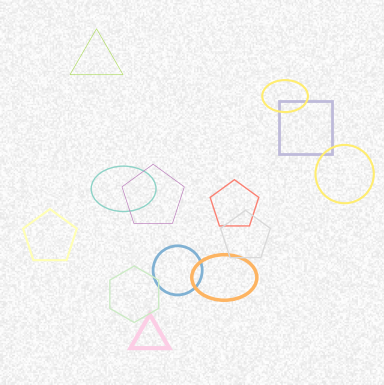[{"shape": "oval", "thickness": 1, "radius": 0.42, "center": [0.321, 0.51]}, {"shape": "pentagon", "thickness": 1.5, "radius": 0.37, "center": [0.13, 0.384]}, {"shape": "square", "thickness": 2, "radius": 0.34, "center": [0.793, 0.668]}, {"shape": "pentagon", "thickness": 1, "radius": 0.33, "center": [0.609, 0.467]}, {"shape": "circle", "thickness": 2, "radius": 0.32, "center": [0.461, 0.298]}, {"shape": "oval", "thickness": 2.5, "radius": 0.42, "center": [0.583, 0.279]}, {"shape": "triangle", "thickness": 0.5, "radius": 0.4, "center": [0.251, 0.846]}, {"shape": "triangle", "thickness": 3, "radius": 0.29, "center": [0.389, 0.125]}, {"shape": "pentagon", "thickness": 1, "radius": 0.34, "center": [0.638, 0.386]}, {"shape": "pentagon", "thickness": 0.5, "radius": 0.43, "center": [0.398, 0.488]}, {"shape": "hexagon", "thickness": 1, "radius": 0.37, "center": [0.349, 0.236]}, {"shape": "circle", "thickness": 1.5, "radius": 0.38, "center": [0.895, 0.548]}, {"shape": "oval", "thickness": 1.5, "radius": 0.3, "center": [0.74, 0.75]}]